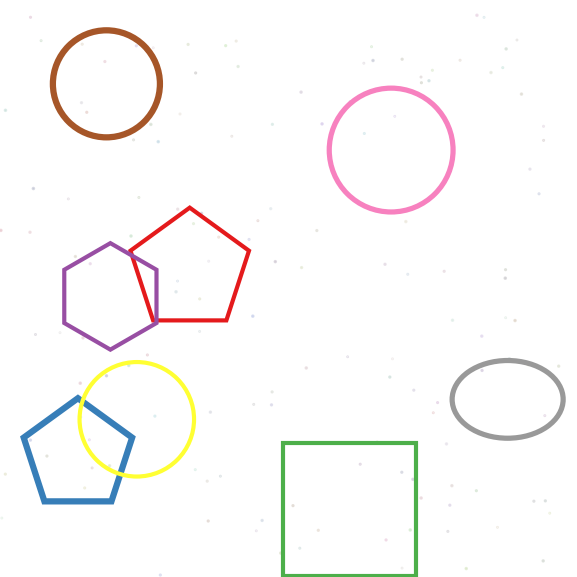[{"shape": "pentagon", "thickness": 2, "radius": 0.54, "center": [0.329, 0.532]}, {"shape": "pentagon", "thickness": 3, "radius": 0.49, "center": [0.135, 0.211]}, {"shape": "square", "thickness": 2, "radius": 0.58, "center": [0.605, 0.117]}, {"shape": "hexagon", "thickness": 2, "radius": 0.46, "center": [0.191, 0.486]}, {"shape": "circle", "thickness": 2, "radius": 0.5, "center": [0.237, 0.273]}, {"shape": "circle", "thickness": 3, "radius": 0.46, "center": [0.184, 0.854]}, {"shape": "circle", "thickness": 2.5, "radius": 0.54, "center": [0.677, 0.739]}, {"shape": "oval", "thickness": 2.5, "radius": 0.48, "center": [0.879, 0.308]}]